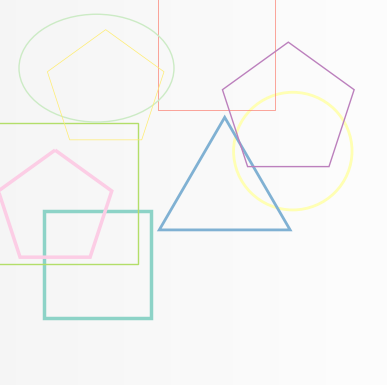[{"shape": "square", "thickness": 2.5, "radius": 0.69, "center": [0.251, 0.313]}, {"shape": "circle", "thickness": 2, "radius": 0.76, "center": [0.756, 0.608]}, {"shape": "square", "thickness": 0.5, "radius": 0.76, "center": [0.559, 0.865]}, {"shape": "triangle", "thickness": 2, "radius": 0.97, "center": [0.58, 0.5]}, {"shape": "square", "thickness": 1, "radius": 0.92, "center": [0.173, 0.496]}, {"shape": "pentagon", "thickness": 2.5, "radius": 0.77, "center": [0.142, 0.456]}, {"shape": "pentagon", "thickness": 1, "radius": 0.89, "center": [0.744, 0.712]}, {"shape": "oval", "thickness": 1, "radius": 1.0, "center": [0.249, 0.823]}, {"shape": "pentagon", "thickness": 0.5, "radius": 0.79, "center": [0.273, 0.765]}]